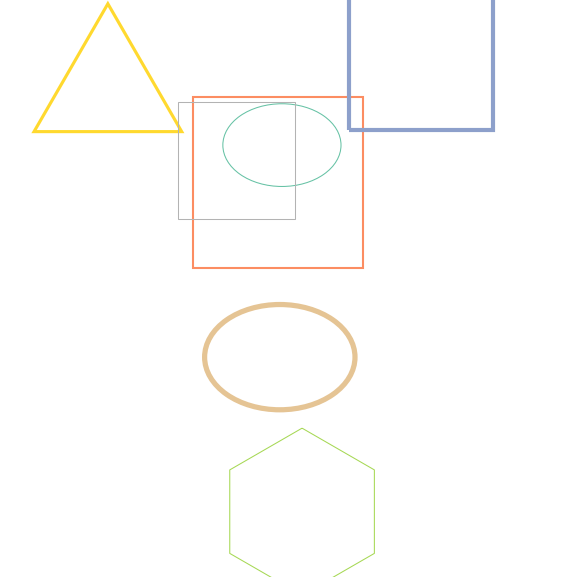[{"shape": "oval", "thickness": 0.5, "radius": 0.51, "center": [0.488, 0.748]}, {"shape": "square", "thickness": 1, "radius": 0.74, "center": [0.482, 0.683]}, {"shape": "square", "thickness": 2, "radius": 0.62, "center": [0.73, 0.898]}, {"shape": "hexagon", "thickness": 0.5, "radius": 0.72, "center": [0.523, 0.113]}, {"shape": "triangle", "thickness": 1.5, "radius": 0.74, "center": [0.187, 0.845]}, {"shape": "oval", "thickness": 2.5, "radius": 0.65, "center": [0.485, 0.381]}, {"shape": "square", "thickness": 0.5, "radius": 0.51, "center": [0.41, 0.722]}]